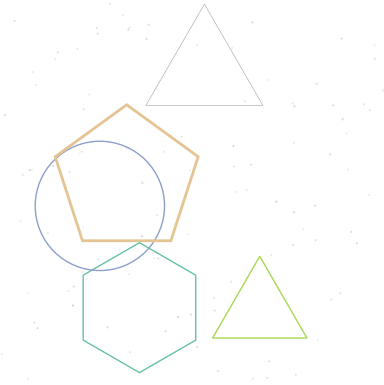[{"shape": "hexagon", "thickness": 1, "radius": 0.84, "center": [0.362, 0.201]}, {"shape": "circle", "thickness": 1, "radius": 0.84, "center": [0.259, 0.465]}, {"shape": "triangle", "thickness": 1, "radius": 0.71, "center": [0.675, 0.193]}, {"shape": "pentagon", "thickness": 2, "radius": 0.98, "center": [0.329, 0.533]}, {"shape": "triangle", "thickness": 0.5, "radius": 0.88, "center": [0.531, 0.814]}]